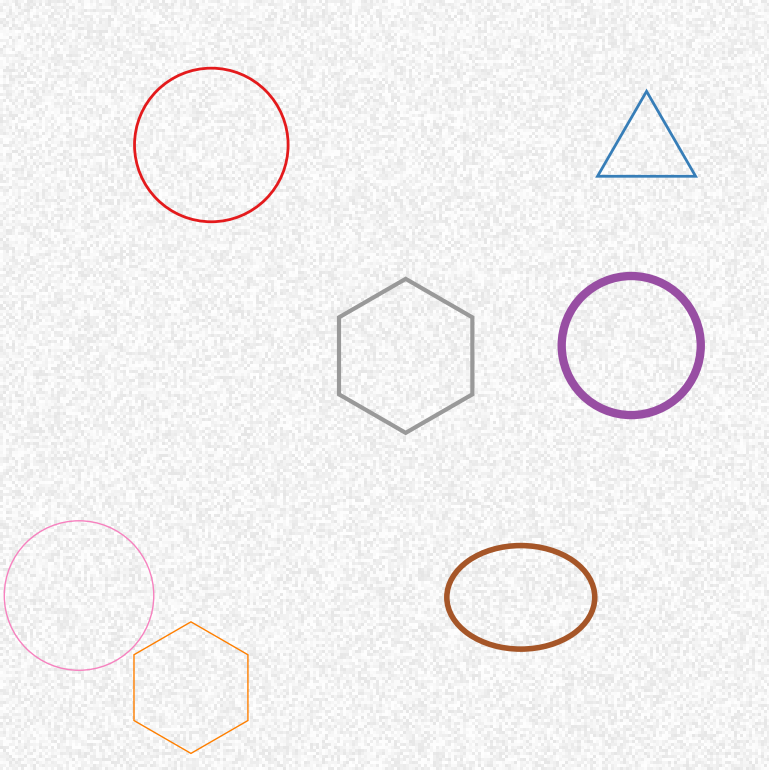[{"shape": "circle", "thickness": 1, "radius": 0.5, "center": [0.274, 0.812]}, {"shape": "triangle", "thickness": 1, "radius": 0.37, "center": [0.84, 0.808]}, {"shape": "circle", "thickness": 3, "radius": 0.45, "center": [0.82, 0.551]}, {"shape": "hexagon", "thickness": 0.5, "radius": 0.43, "center": [0.248, 0.107]}, {"shape": "oval", "thickness": 2, "radius": 0.48, "center": [0.676, 0.224]}, {"shape": "circle", "thickness": 0.5, "radius": 0.49, "center": [0.103, 0.227]}, {"shape": "hexagon", "thickness": 1.5, "radius": 0.5, "center": [0.527, 0.538]}]